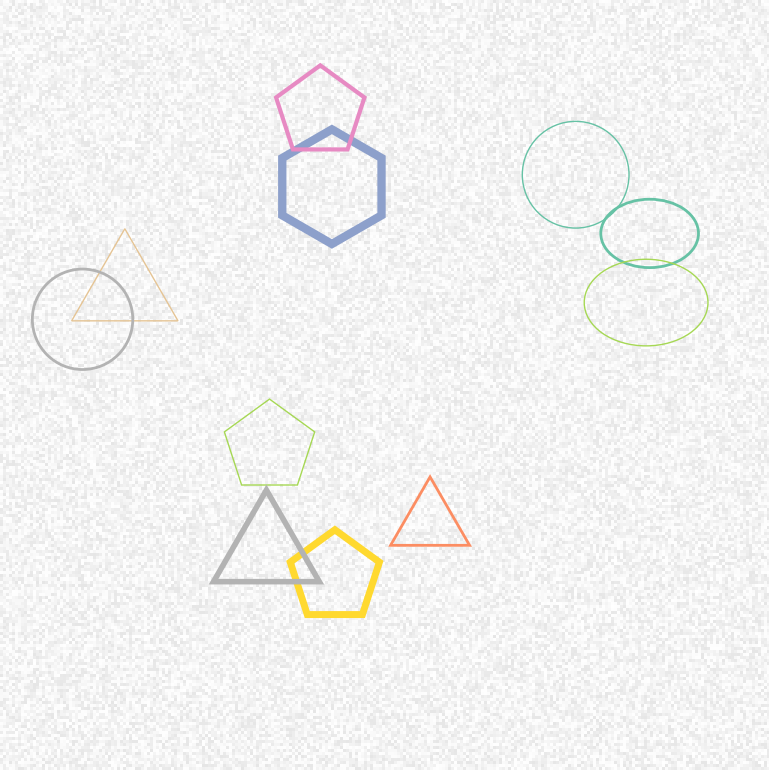[{"shape": "oval", "thickness": 1, "radius": 0.32, "center": [0.844, 0.697]}, {"shape": "circle", "thickness": 0.5, "radius": 0.35, "center": [0.748, 0.773]}, {"shape": "triangle", "thickness": 1, "radius": 0.3, "center": [0.559, 0.321]}, {"shape": "hexagon", "thickness": 3, "radius": 0.37, "center": [0.431, 0.758]}, {"shape": "pentagon", "thickness": 1.5, "radius": 0.3, "center": [0.416, 0.855]}, {"shape": "pentagon", "thickness": 0.5, "radius": 0.31, "center": [0.35, 0.42]}, {"shape": "oval", "thickness": 0.5, "radius": 0.4, "center": [0.839, 0.607]}, {"shape": "pentagon", "thickness": 2.5, "radius": 0.3, "center": [0.435, 0.251]}, {"shape": "triangle", "thickness": 0.5, "radius": 0.4, "center": [0.162, 0.623]}, {"shape": "triangle", "thickness": 2, "radius": 0.4, "center": [0.346, 0.284]}, {"shape": "circle", "thickness": 1, "radius": 0.33, "center": [0.107, 0.585]}]